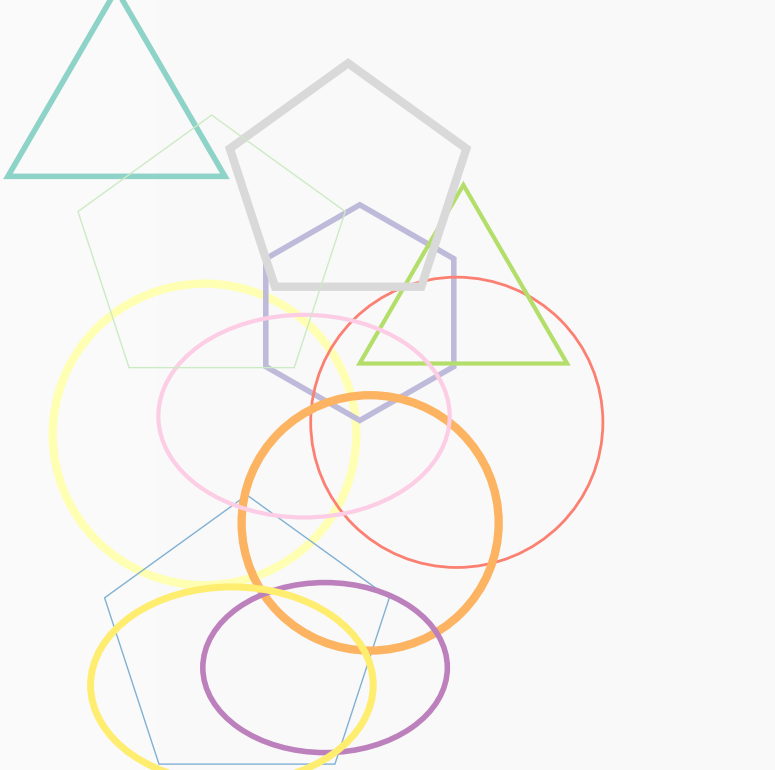[{"shape": "triangle", "thickness": 2, "radius": 0.81, "center": [0.15, 0.852]}, {"shape": "circle", "thickness": 3, "radius": 0.98, "center": [0.264, 0.436]}, {"shape": "hexagon", "thickness": 2, "radius": 0.7, "center": [0.464, 0.594]}, {"shape": "circle", "thickness": 1, "radius": 0.94, "center": [0.589, 0.452]}, {"shape": "pentagon", "thickness": 0.5, "radius": 0.97, "center": [0.319, 0.164]}, {"shape": "circle", "thickness": 3, "radius": 0.83, "center": [0.478, 0.321]}, {"shape": "triangle", "thickness": 1.5, "radius": 0.77, "center": [0.598, 0.605]}, {"shape": "oval", "thickness": 1.5, "radius": 0.94, "center": [0.392, 0.46]}, {"shape": "pentagon", "thickness": 3, "radius": 0.8, "center": [0.449, 0.757]}, {"shape": "oval", "thickness": 2, "radius": 0.79, "center": [0.419, 0.133]}, {"shape": "pentagon", "thickness": 0.5, "radius": 0.91, "center": [0.273, 0.669]}, {"shape": "oval", "thickness": 2.5, "radius": 0.91, "center": [0.299, 0.11]}]